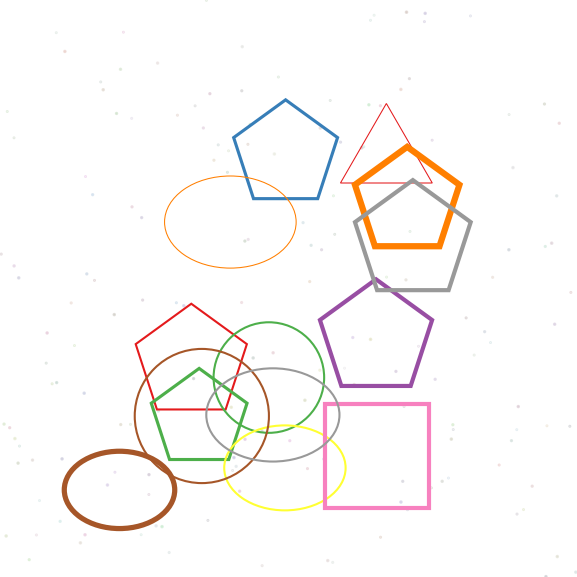[{"shape": "triangle", "thickness": 0.5, "radius": 0.46, "center": [0.669, 0.728]}, {"shape": "pentagon", "thickness": 1, "radius": 0.51, "center": [0.331, 0.372]}, {"shape": "pentagon", "thickness": 1.5, "radius": 0.47, "center": [0.495, 0.732]}, {"shape": "pentagon", "thickness": 1.5, "radius": 0.44, "center": [0.345, 0.274]}, {"shape": "circle", "thickness": 1, "radius": 0.48, "center": [0.466, 0.345]}, {"shape": "pentagon", "thickness": 2, "radius": 0.51, "center": [0.651, 0.413]}, {"shape": "oval", "thickness": 0.5, "radius": 0.57, "center": [0.399, 0.615]}, {"shape": "pentagon", "thickness": 3, "radius": 0.48, "center": [0.705, 0.65]}, {"shape": "oval", "thickness": 1, "radius": 0.53, "center": [0.493, 0.189]}, {"shape": "circle", "thickness": 1, "radius": 0.58, "center": [0.349, 0.279]}, {"shape": "oval", "thickness": 2.5, "radius": 0.48, "center": [0.207, 0.151]}, {"shape": "square", "thickness": 2, "radius": 0.45, "center": [0.653, 0.209]}, {"shape": "oval", "thickness": 1, "radius": 0.58, "center": [0.473, 0.281]}, {"shape": "pentagon", "thickness": 2, "radius": 0.53, "center": [0.715, 0.582]}]